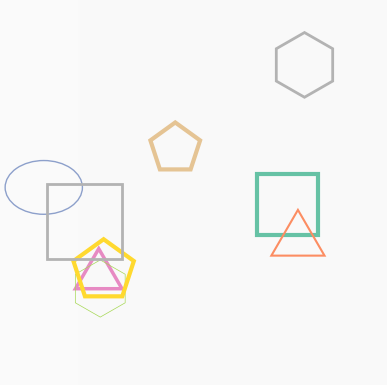[{"shape": "square", "thickness": 3, "radius": 0.39, "center": [0.743, 0.469]}, {"shape": "triangle", "thickness": 1.5, "radius": 0.4, "center": [0.769, 0.376]}, {"shape": "oval", "thickness": 1, "radius": 0.5, "center": [0.113, 0.513]}, {"shape": "triangle", "thickness": 2.5, "radius": 0.35, "center": [0.255, 0.285]}, {"shape": "hexagon", "thickness": 0.5, "radius": 0.37, "center": [0.259, 0.251]}, {"shape": "pentagon", "thickness": 3, "radius": 0.41, "center": [0.267, 0.297]}, {"shape": "pentagon", "thickness": 3, "radius": 0.34, "center": [0.452, 0.614]}, {"shape": "hexagon", "thickness": 2, "radius": 0.42, "center": [0.786, 0.831]}, {"shape": "square", "thickness": 2, "radius": 0.49, "center": [0.218, 0.424]}]